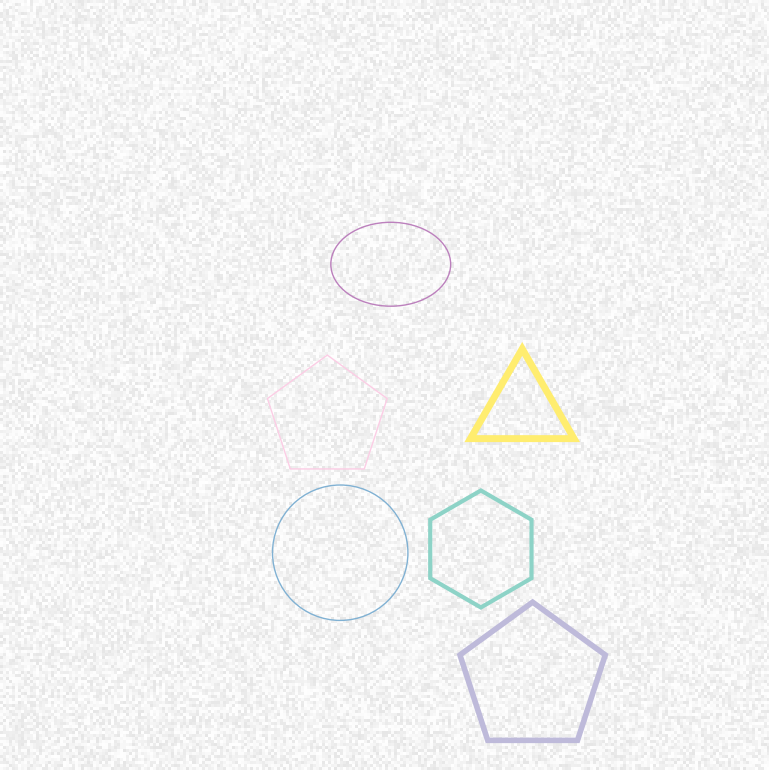[{"shape": "hexagon", "thickness": 1.5, "radius": 0.38, "center": [0.625, 0.287]}, {"shape": "pentagon", "thickness": 2, "radius": 0.5, "center": [0.692, 0.119]}, {"shape": "circle", "thickness": 0.5, "radius": 0.44, "center": [0.442, 0.282]}, {"shape": "pentagon", "thickness": 0.5, "radius": 0.41, "center": [0.425, 0.457]}, {"shape": "oval", "thickness": 0.5, "radius": 0.39, "center": [0.507, 0.657]}, {"shape": "triangle", "thickness": 2.5, "radius": 0.39, "center": [0.678, 0.469]}]